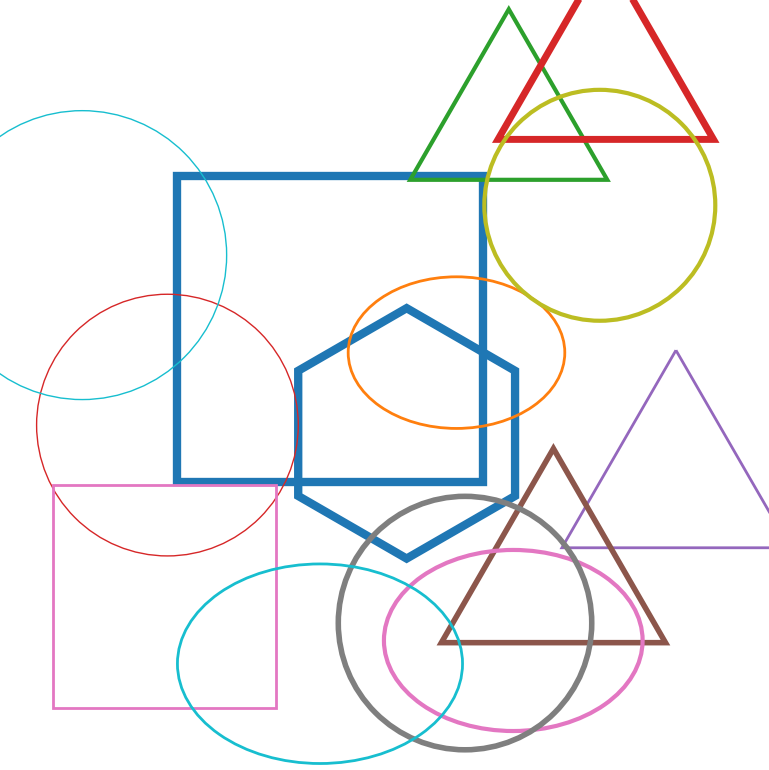[{"shape": "square", "thickness": 3, "radius": 0.99, "center": [0.428, 0.573]}, {"shape": "hexagon", "thickness": 3, "radius": 0.81, "center": [0.528, 0.437]}, {"shape": "oval", "thickness": 1, "radius": 0.7, "center": [0.593, 0.542]}, {"shape": "triangle", "thickness": 1.5, "radius": 0.74, "center": [0.661, 0.84]}, {"shape": "circle", "thickness": 0.5, "radius": 0.85, "center": [0.217, 0.448]}, {"shape": "triangle", "thickness": 2.5, "radius": 0.81, "center": [0.787, 0.9]}, {"shape": "triangle", "thickness": 1, "radius": 0.86, "center": [0.878, 0.374]}, {"shape": "triangle", "thickness": 2, "radius": 0.84, "center": [0.719, 0.249]}, {"shape": "square", "thickness": 1, "radius": 0.72, "center": [0.214, 0.225]}, {"shape": "oval", "thickness": 1.5, "radius": 0.84, "center": [0.667, 0.168]}, {"shape": "circle", "thickness": 2, "radius": 0.82, "center": [0.604, 0.191]}, {"shape": "circle", "thickness": 1.5, "radius": 0.75, "center": [0.779, 0.733]}, {"shape": "oval", "thickness": 1, "radius": 0.93, "center": [0.416, 0.138]}, {"shape": "circle", "thickness": 0.5, "radius": 0.94, "center": [0.107, 0.669]}]